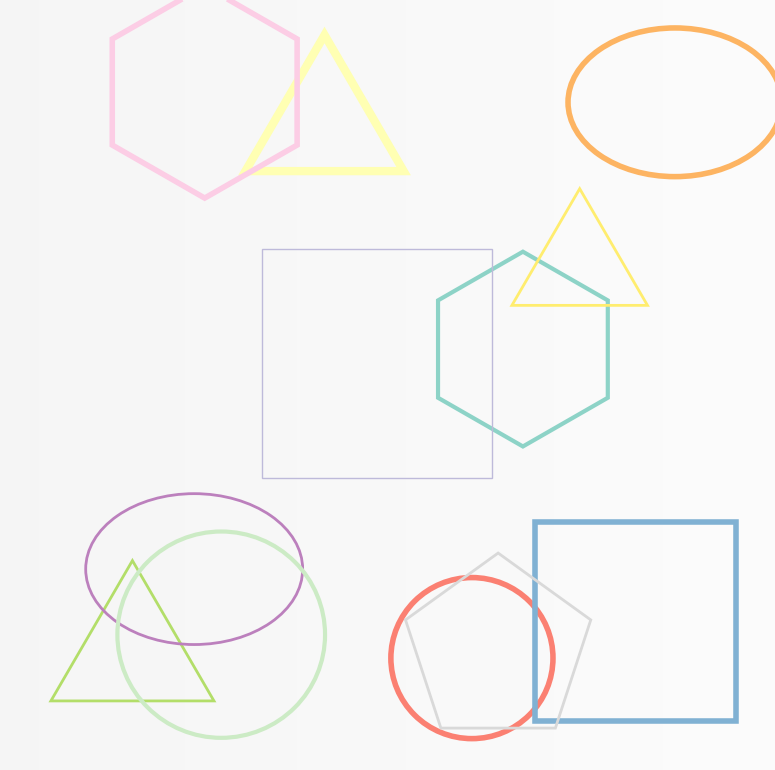[{"shape": "hexagon", "thickness": 1.5, "radius": 0.63, "center": [0.675, 0.547]}, {"shape": "triangle", "thickness": 3, "radius": 0.59, "center": [0.419, 0.837]}, {"shape": "square", "thickness": 0.5, "radius": 0.74, "center": [0.487, 0.527]}, {"shape": "circle", "thickness": 2, "radius": 0.52, "center": [0.609, 0.145]}, {"shape": "square", "thickness": 2, "radius": 0.65, "center": [0.82, 0.193]}, {"shape": "oval", "thickness": 2, "radius": 0.69, "center": [0.871, 0.867]}, {"shape": "triangle", "thickness": 1, "radius": 0.61, "center": [0.171, 0.15]}, {"shape": "hexagon", "thickness": 2, "radius": 0.69, "center": [0.264, 0.88]}, {"shape": "pentagon", "thickness": 1, "radius": 0.63, "center": [0.643, 0.156]}, {"shape": "oval", "thickness": 1, "radius": 0.7, "center": [0.251, 0.261]}, {"shape": "circle", "thickness": 1.5, "radius": 0.67, "center": [0.285, 0.176]}, {"shape": "triangle", "thickness": 1, "radius": 0.51, "center": [0.748, 0.654]}]